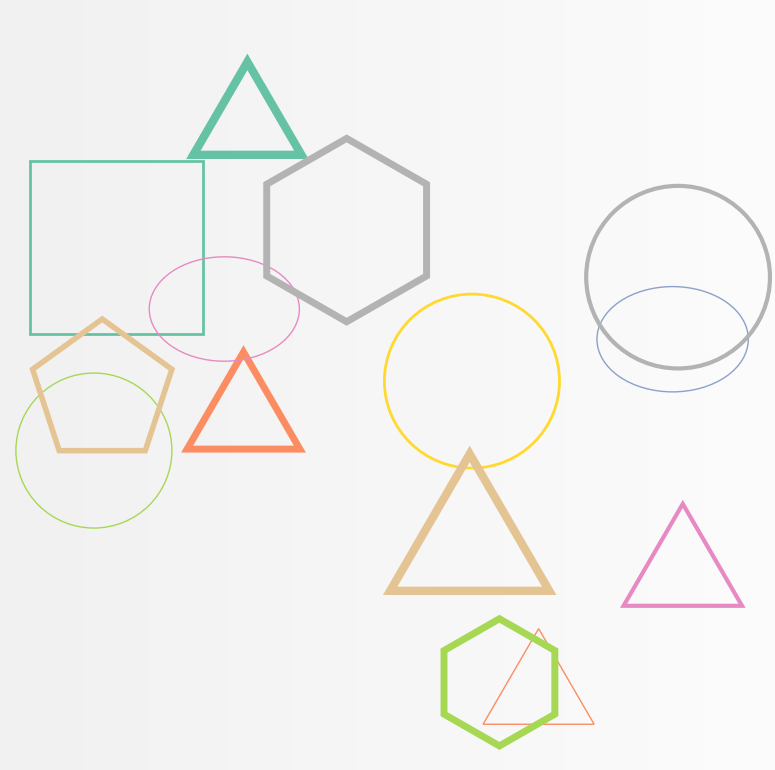[{"shape": "triangle", "thickness": 3, "radius": 0.4, "center": [0.319, 0.839]}, {"shape": "square", "thickness": 1, "radius": 0.56, "center": [0.151, 0.679]}, {"shape": "triangle", "thickness": 2.5, "radius": 0.42, "center": [0.314, 0.459]}, {"shape": "triangle", "thickness": 0.5, "radius": 0.41, "center": [0.695, 0.101]}, {"shape": "oval", "thickness": 0.5, "radius": 0.49, "center": [0.868, 0.559]}, {"shape": "oval", "thickness": 0.5, "radius": 0.48, "center": [0.289, 0.599]}, {"shape": "triangle", "thickness": 1.5, "radius": 0.44, "center": [0.881, 0.257]}, {"shape": "circle", "thickness": 0.5, "radius": 0.5, "center": [0.121, 0.415]}, {"shape": "hexagon", "thickness": 2.5, "radius": 0.41, "center": [0.644, 0.114]}, {"shape": "circle", "thickness": 1, "radius": 0.56, "center": [0.609, 0.505]}, {"shape": "pentagon", "thickness": 2, "radius": 0.47, "center": [0.132, 0.491]}, {"shape": "triangle", "thickness": 3, "radius": 0.59, "center": [0.606, 0.292]}, {"shape": "hexagon", "thickness": 2.5, "radius": 0.6, "center": [0.447, 0.701]}, {"shape": "circle", "thickness": 1.5, "radius": 0.59, "center": [0.875, 0.64]}]